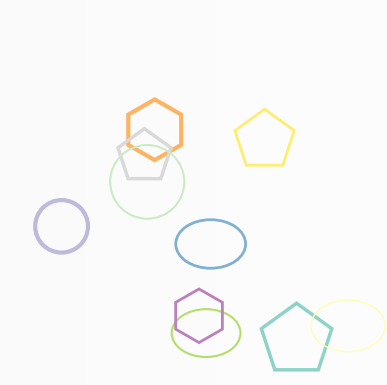[{"shape": "pentagon", "thickness": 2.5, "radius": 0.48, "center": [0.765, 0.117]}, {"shape": "oval", "thickness": 1, "radius": 0.48, "center": [0.898, 0.154]}, {"shape": "circle", "thickness": 3, "radius": 0.34, "center": [0.159, 0.412]}, {"shape": "oval", "thickness": 2, "radius": 0.45, "center": [0.544, 0.366]}, {"shape": "hexagon", "thickness": 3, "radius": 0.39, "center": [0.399, 0.663]}, {"shape": "oval", "thickness": 1.5, "radius": 0.44, "center": [0.532, 0.135]}, {"shape": "pentagon", "thickness": 2.5, "radius": 0.36, "center": [0.373, 0.594]}, {"shape": "hexagon", "thickness": 2, "radius": 0.35, "center": [0.514, 0.18]}, {"shape": "circle", "thickness": 1.5, "radius": 0.48, "center": [0.38, 0.528]}, {"shape": "pentagon", "thickness": 2, "radius": 0.4, "center": [0.683, 0.636]}]